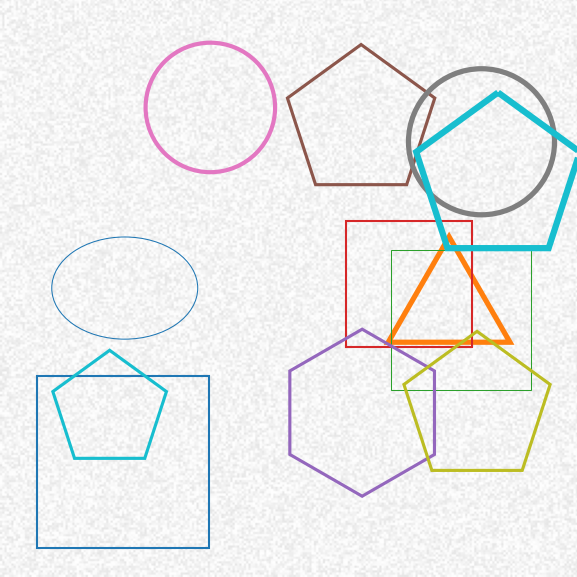[{"shape": "square", "thickness": 1, "radius": 0.74, "center": [0.213, 0.199]}, {"shape": "oval", "thickness": 0.5, "radius": 0.63, "center": [0.216, 0.5]}, {"shape": "triangle", "thickness": 2.5, "radius": 0.61, "center": [0.778, 0.467]}, {"shape": "square", "thickness": 0.5, "radius": 0.6, "center": [0.798, 0.445]}, {"shape": "square", "thickness": 1, "radius": 0.55, "center": [0.708, 0.508]}, {"shape": "hexagon", "thickness": 1.5, "radius": 0.72, "center": [0.627, 0.284]}, {"shape": "pentagon", "thickness": 1.5, "radius": 0.67, "center": [0.625, 0.788]}, {"shape": "circle", "thickness": 2, "radius": 0.56, "center": [0.364, 0.813]}, {"shape": "circle", "thickness": 2.5, "radius": 0.63, "center": [0.834, 0.754]}, {"shape": "pentagon", "thickness": 1.5, "radius": 0.67, "center": [0.826, 0.292]}, {"shape": "pentagon", "thickness": 1.5, "radius": 0.52, "center": [0.19, 0.289]}, {"shape": "pentagon", "thickness": 3, "radius": 0.74, "center": [0.862, 0.69]}]